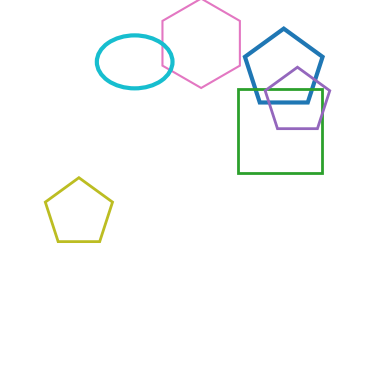[{"shape": "pentagon", "thickness": 3, "radius": 0.53, "center": [0.737, 0.82]}, {"shape": "square", "thickness": 2, "radius": 0.55, "center": [0.728, 0.66]}, {"shape": "pentagon", "thickness": 2, "radius": 0.44, "center": [0.773, 0.737]}, {"shape": "hexagon", "thickness": 1.5, "radius": 0.58, "center": [0.523, 0.888]}, {"shape": "pentagon", "thickness": 2, "radius": 0.46, "center": [0.205, 0.447]}, {"shape": "oval", "thickness": 3, "radius": 0.49, "center": [0.35, 0.839]}]